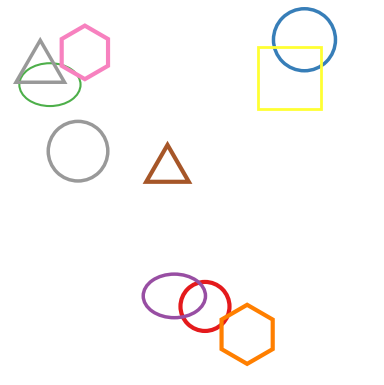[{"shape": "circle", "thickness": 3, "radius": 0.32, "center": [0.532, 0.204]}, {"shape": "circle", "thickness": 2.5, "radius": 0.4, "center": [0.791, 0.897]}, {"shape": "oval", "thickness": 1.5, "radius": 0.4, "center": [0.13, 0.78]}, {"shape": "oval", "thickness": 2.5, "radius": 0.4, "center": [0.453, 0.231]}, {"shape": "hexagon", "thickness": 3, "radius": 0.38, "center": [0.642, 0.132]}, {"shape": "square", "thickness": 2, "radius": 0.41, "center": [0.752, 0.797]}, {"shape": "triangle", "thickness": 3, "radius": 0.32, "center": [0.435, 0.56]}, {"shape": "hexagon", "thickness": 3, "radius": 0.35, "center": [0.22, 0.864]}, {"shape": "circle", "thickness": 2.5, "radius": 0.39, "center": [0.203, 0.607]}, {"shape": "triangle", "thickness": 2.5, "radius": 0.36, "center": [0.105, 0.823]}]